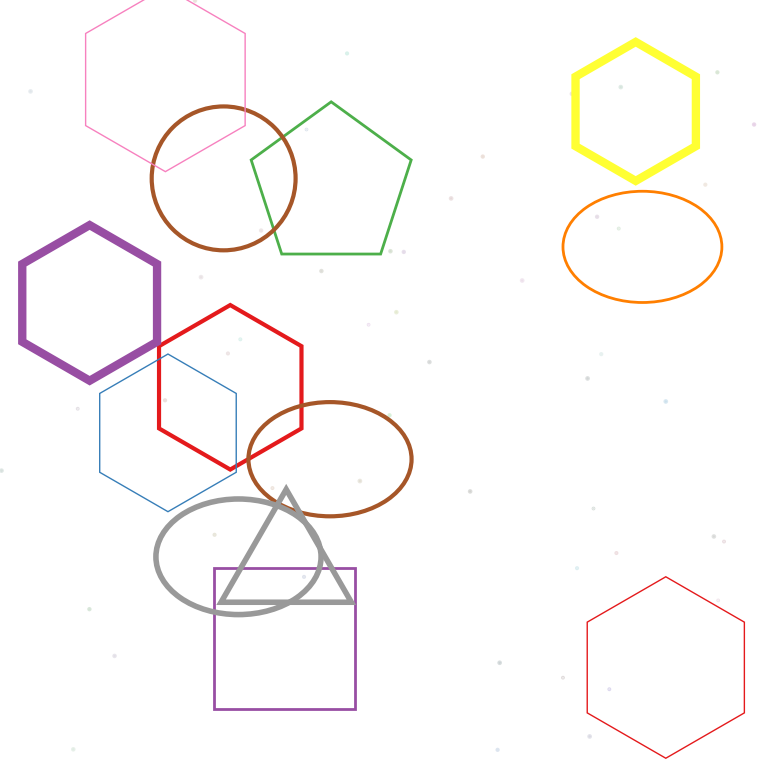[{"shape": "hexagon", "thickness": 0.5, "radius": 0.59, "center": [0.865, 0.133]}, {"shape": "hexagon", "thickness": 1.5, "radius": 0.53, "center": [0.299, 0.497]}, {"shape": "hexagon", "thickness": 0.5, "radius": 0.51, "center": [0.218, 0.438]}, {"shape": "pentagon", "thickness": 1, "radius": 0.55, "center": [0.43, 0.758]}, {"shape": "square", "thickness": 1, "radius": 0.46, "center": [0.369, 0.171]}, {"shape": "hexagon", "thickness": 3, "radius": 0.51, "center": [0.116, 0.607]}, {"shape": "oval", "thickness": 1, "radius": 0.52, "center": [0.834, 0.679]}, {"shape": "hexagon", "thickness": 3, "radius": 0.45, "center": [0.826, 0.855]}, {"shape": "circle", "thickness": 1.5, "radius": 0.47, "center": [0.29, 0.768]}, {"shape": "oval", "thickness": 1.5, "radius": 0.53, "center": [0.429, 0.404]}, {"shape": "hexagon", "thickness": 0.5, "radius": 0.6, "center": [0.215, 0.897]}, {"shape": "oval", "thickness": 2, "radius": 0.54, "center": [0.31, 0.277]}, {"shape": "triangle", "thickness": 2, "radius": 0.49, "center": [0.372, 0.267]}]